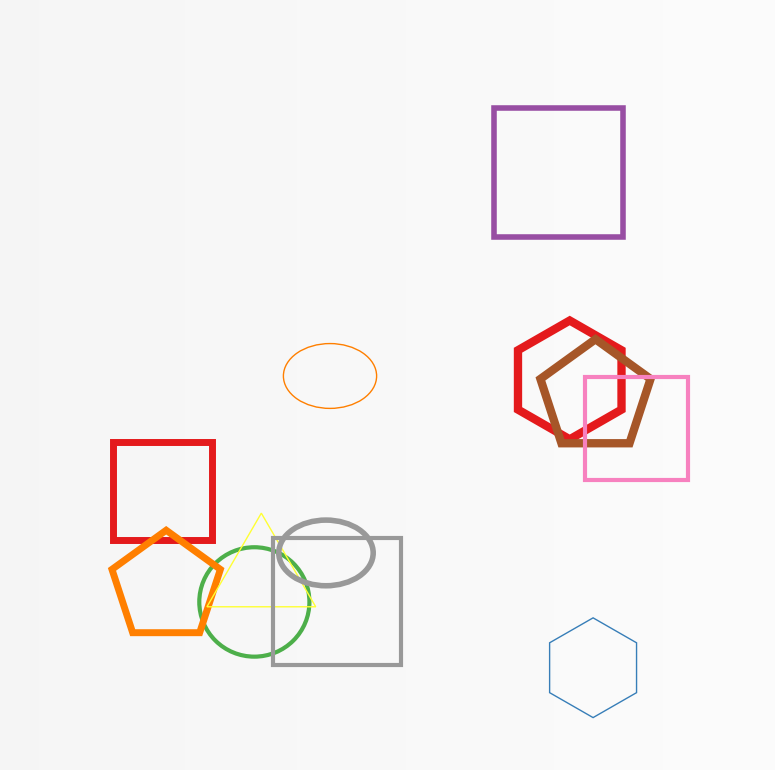[{"shape": "square", "thickness": 2.5, "radius": 0.32, "center": [0.21, 0.362]}, {"shape": "hexagon", "thickness": 3, "radius": 0.39, "center": [0.735, 0.507]}, {"shape": "hexagon", "thickness": 0.5, "radius": 0.32, "center": [0.765, 0.133]}, {"shape": "circle", "thickness": 1.5, "radius": 0.36, "center": [0.328, 0.218]}, {"shape": "square", "thickness": 2, "radius": 0.42, "center": [0.72, 0.776]}, {"shape": "oval", "thickness": 0.5, "radius": 0.3, "center": [0.426, 0.512]}, {"shape": "pentagon", "thickness": 2.5, "radius": 0.37, "center": [0.214, 0.238]}, {"shape": "triangle", "thickness": 0.5, "radius": 0.41, "center": [0.337, 0.253]}, {"shape": "pentagon", "thickness": 3, "radius": 0.37, "center": [0.768, 0.485]}, {"shape": "square", "thickness": 1.5, "radius": 0.33, "center": [0.821, 0.444]}, {"shape": "square", "thickness": 1.5, "radius": 0.41, "center": [0.435, 0.219]}, {"shape": "oval", "thickness": 2, "radius": 0.3, "center": [0.421, 0.282]}]